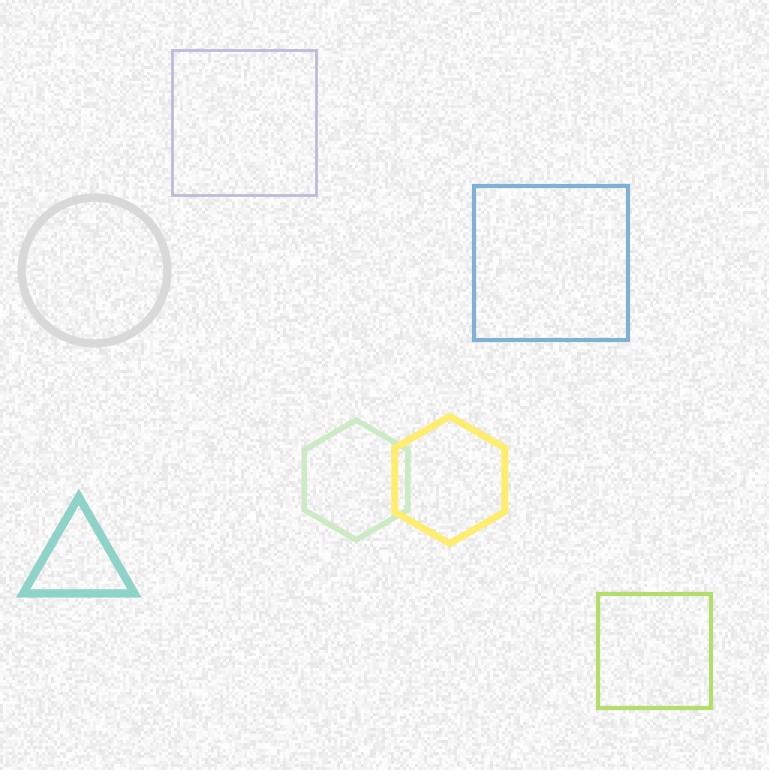[{"shape": "triangle", "thickness": 3, "radius": 0.42, "center": [0.102, 0.271]}, {"shape": "square", "thickness": 1, "radius": 0.47, "center": [0.317, 0.841]}, {"shape": "square", "thickness": 1.5, "radius": 0.5, "center": [0.716, 0.659]}, {"shape": "square", "thickness": 1.5, "radius": 0.37, "center": [0.85, 0.154]}, {"shape": "circle", "thickness": 3, "radius": 0.47, "center": [0.123, 0.649]}, {"shape": "hexagon", "thickness": 2, "radius": 0.39, "center": [0.462, 0.377]}, {"shape": "hexagon", "thickness": 2.5, "radius": 0.41, "center": [0.584, 0.377]}]